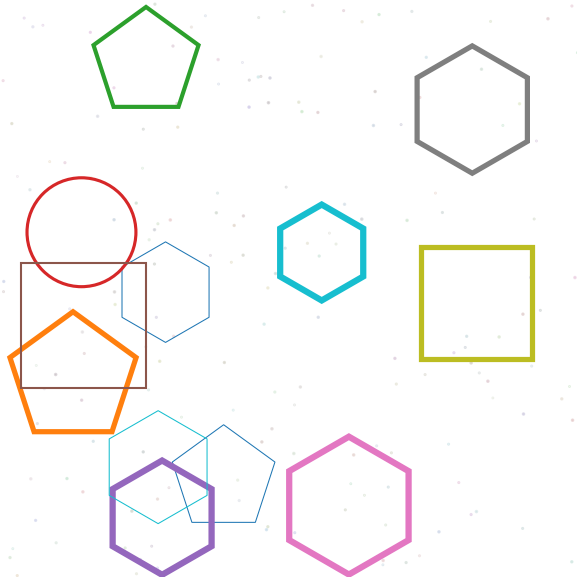[{"shape": "pentagon", "thickness": 0.5, "radius": 0.47, "center": [0.387, 0.17]}, {"shape": "hexagon", "thickness": 0.5, "radius": 0.44, "center": [0.287, 0.493]}, {"shape": "pentagon", "thickness": 2.5, "radius": 0.57, "center": [0.126, 0.344]}, {"shape": "pentagon", "thickness": 2, "radius": 0.48, "center": [0.253, 0.891]}, {"shape": "circle", "thickness": 1.5, "radius": 0.47, "center": [0.141, 0.597]}, {"shape": "hexagon", "thickness": 3, "radius": 0.49, "center": [0.281, 0.103]}, {"shape": "square", "thickness": 1, "radius": 0.54, "center": [0.145, 0.435]}, {"shape": "hexagon", "thickness": 3, "radius": 0.6, "center": [0.604, 0.124]}, {"shape": "hexagon", "thickness": 2.5, "radius": 0.55, "center": [0.818, 0.809]}, {"shape": "square", "thickness": 2.5, "radius": 0.48, "center": [0.825, 0.474]}, {"shape": "hexagon", "thickness": 0.5, "radius": 0.49, "center": [0.274, 0.19]}, {"shape": "hexagon", "thickness": 3, "radius": 0.42, "center": [0.557, 0.562]}]